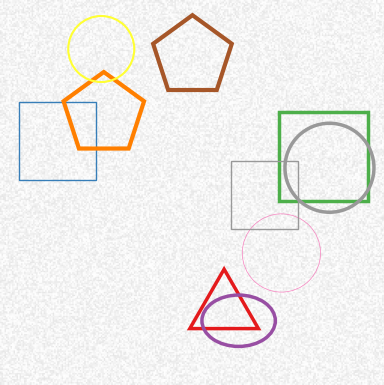[{"shape": "triangle", "thickness": 2.5, "radius": 0.51, "center": [0.582, 0.198]}, {"shape": "square", "thickness": 1, "radius": 0.5, "center": [0.149, 0.634]}, {"shape": "square", "thickness": 2.5, "radius": 0.57, "center": [0.84, 0.593]}, {"shape": "oval", "thickness": 2.5, "radius": 0.48, "center": [0.62, 0.167]}, {"shape": "pentagon", "thickness": 3, "radius": 0.55, "center": [0.27, 0.703]}, {"shape": "circle", "thickness": 1.5, "radius": 0.43, "center": [0.263, 0.873]}, {"shape": "pentagon", "thickness": 3, "radius": 0.54, "center": [0.5, 0.853]}, {"shape": "circle", "thickness": 0.5, "radius": 0.51, "center": [0.731, 0.343]}, {"shape": "square", "thickness": 1, "radius": 0.44, "center": [0.687, 0.493]}, {"shape": "circle", "thickness": 2.5, "radius": 0.58, "center": [0.856, 0.564]}]